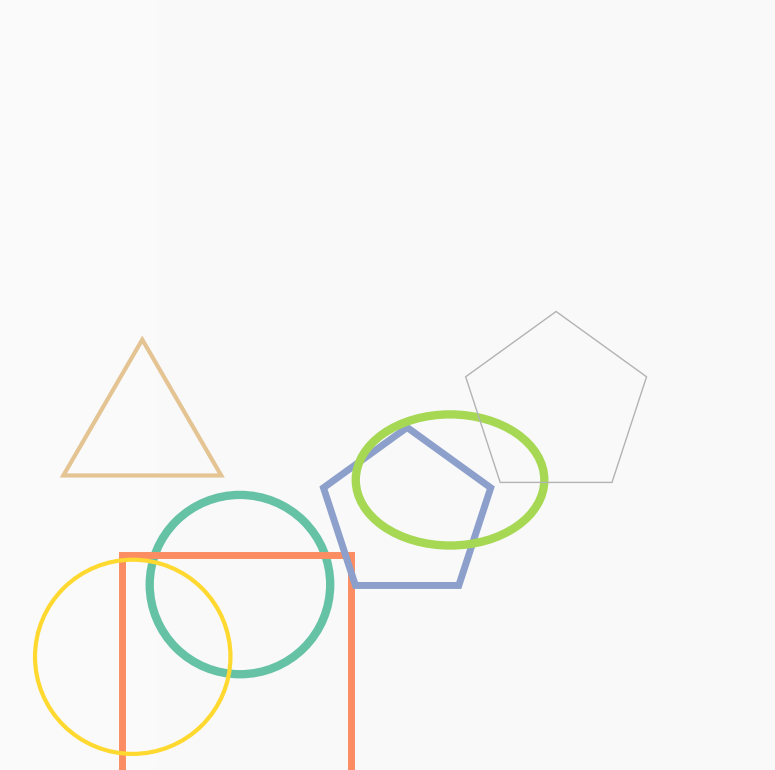[{"shape": "circle", "thickness": 3, "radius": 0.58, "center": [0.31, 0.241]}, {"shape": "square", "thickness": 2.5, "radius": 0.74, "center": [0.305, 0.131]}, {"shape": "pentagon", "thickness": 2.5, "radius": 0.57, "center": [0.525, 0.331]}, {"shape": "oval", "thickness": 3, "radius": 0.61, "center": [0.581, 0.377]}, {"shape": "circle", "thickness": 1.5, "radius": 0.63, "center": [0.171, 0.147]}, {"shape": "triangle", "thickness": 1.5, "radius": 0.59, "center": [0.184, 0.441]}, {"shape": "pentagon", "thickness": 0.5, "radius": 0.61, "center": [0.718, 0.473]}]